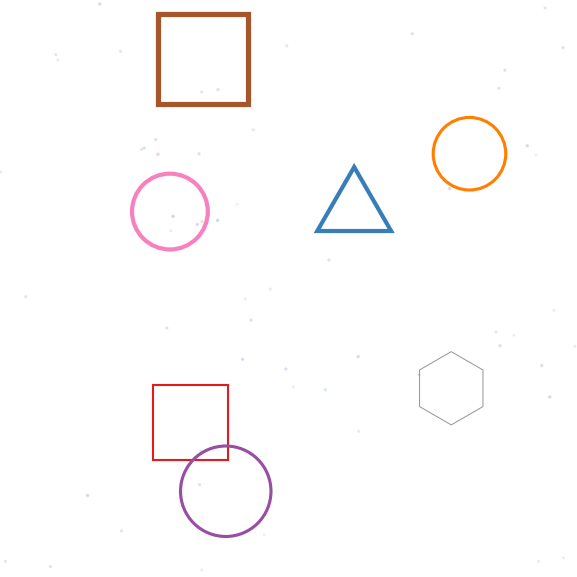[{"shape": "square", "thickness": 1, "radius": 0.32, "center": [0.33, 0.267]}, {"shape": "triangle", "thickness": 2, "radius": 0.37, "center": [0.613, 0.636]}, {"shape": "circle", "thickness": 1.5, "radius": 0.39, "center": [0.391, 0.148]}, {"shape": "circle", "thickness": 1.5, "radius": 0.31, "center": [0.813, 0.733]}, {"shape": "square", "thickness": 2.5, "radius": 0.39, "center": [0.352, 0.898]}, {"shape": "circle", "thickness": 2, "radius": 0.33, "center": [0.294, 0.633]}, {"shape": "hexagon", "thickness": 0.5, "radius": 0.32, "center": [0.781, 0.327]}]